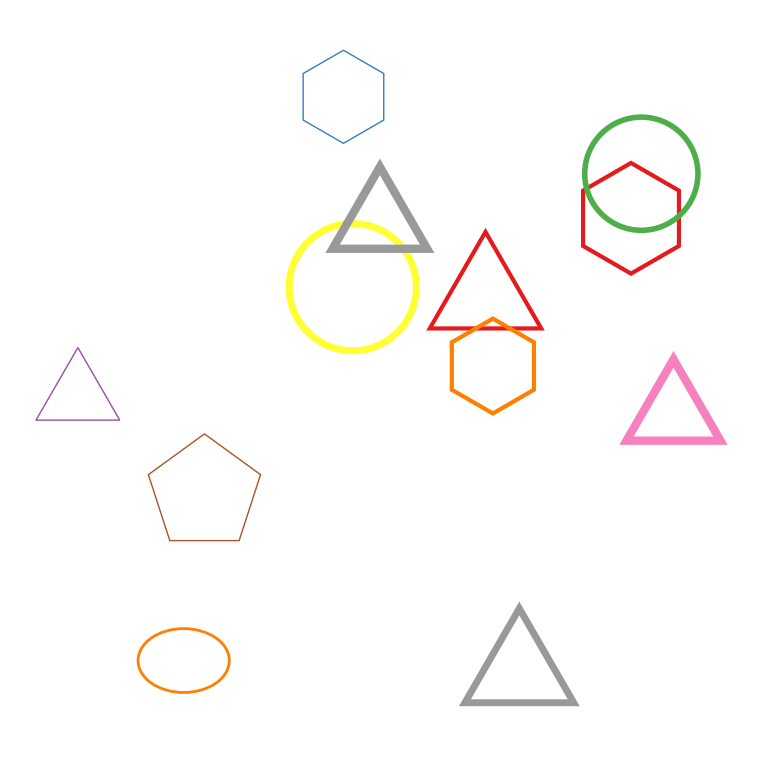[{"shape": "hexagon", "thickness": 1.5, "radius": 0.36, "center": [0.819, 0.717]}, {"shape": "triangle", "thickness": 1.5, "radius": 0.42, "center": [0.631, 0.615]}, {"shape": "hexagon", "thickness": 0.5, "radius": 0.3, "center": [0.446, 0.874]}, {"shape": "circle", "thickness": 2, "radius": 0.37, "center": [0.833, 0.774]}, {"shape": "triangle", "thickness": 0.5, "radius": 0.31, "center": [0.101, 0.486]}, {"shape": "oval", "thickness": 1, "radius": 0.3, "center": [0.239, 0.142]}, {"shape": "hexagon", "thickness": 1.5, "radius": 0.31, "center": [0.64, 0.525]}, {"shape": "circle", "thickness": 2.5, "radius": 0.41, "center": [0.458, 0.627]}, {"shape": "pentagon", "thickness": 0.5, "radius": 0.38, "center": [0.266, 0.36]}, {"shape": "triangle", "thickness": 3, "radius": 0.35, "center": [0.875, 0.463]}, {"shape": "triangle", "thickness": 2.5, "radius": 0.41, "center": [0.674, 0.128]}, {"shape": "triangle", "thickness": 3, "radius": 0.35, "center": [0.493, 0.712]}]